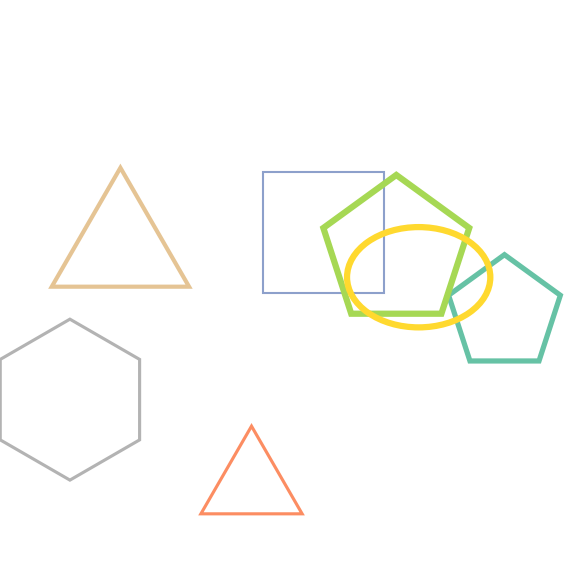[{"shape": "pentagon", "thickness": 2.5, "radius": 0.51, "center": [0.874, 0.456]}, {"shape": "triangle", "thickness": 1.5, "radius": 0.51, "center": [0.436, 0.16]}, {"shape": "square", "thickness": 1, "radius": 0.53, "center": [0.56, 0.596]}, {"shape": "pentagon", "thickness": 3, "radius": 0.66, "center": [0.686, 0.563]}, {"shape": "oval", "thickness": 3, "radius": 0.62, "center": [0.725, 0.519]}, {"shape": "triangle", "thickness": 2, "radius": 0.69, "center": [0.209, 0.571]}, {"shape": "hexagon", "thickness": 1.5, "radius": 0.7, "center": [0.121, 0.307]}]